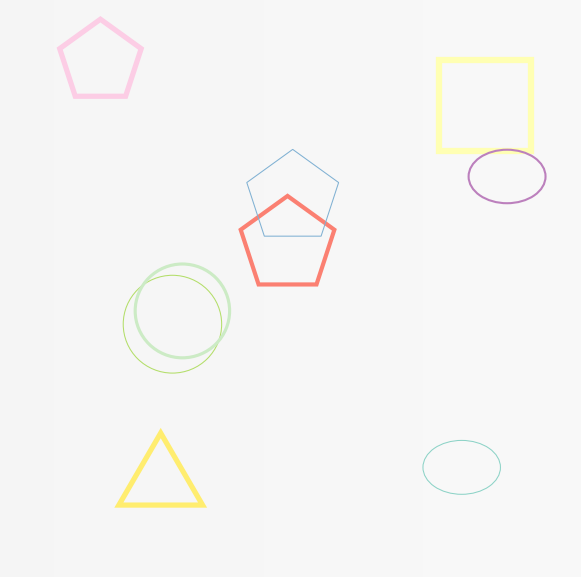[{"shape": "oval", "thickness": 0.5, "radius": 0.33, "center": [0.794, 0.19]}, {"shape": "square", "thickness": 3, "radius": 0.4, "center": [0.834, 0.817]}, {"shape": "pentagon", "thickness": 2, "radius": 0.42, "center": [0.495, 0.575]}, {"shape": "pentagon", "thickness": 0.5, "radius": 0.42, "center": [0.504, 0.657]}, {"shape": "circle", "thickness": 0.5, "radius": 0.42, "center": [0.297, 0.438]}, {"shape": "pentagon", "thickness": 2.5, "radius": 0.37, "center": [0.173, 0.892]}, {"shape": "oval", "thickness": 1, "radius": 0.33, "center": [0.872, 0.694]}, {"shape": "circle", "thickness": 1.5, "radius": 0.41, "center": [0.314, 0.461]}, {"shape": "triangle", "thickness": 2.5, "radius": 0.42, "center": [0.276, 0.166]}]